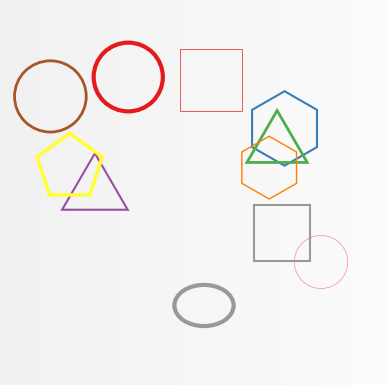[{"shape": "square", "thickness": 0.5, "radius": 0.4, "center": [0.544, 0.791]}, {"shape": "circle", "thickness": 3, "radius": 0.45, "center": [0.331, 0.8]}, {"shape": "hexagon", "thickness": 1.5, "radius": 0.48, "center": [0.734, 0.666]}, {"shape": "triangle", "thickness": 2, "radius": 0.45, "center": [0.715, 0.623]}, {"shape": "triangle", "thickness": 1.5, "radius": 0.49, "center": [0.245, 0.504]}, {"shape": "hexagon", "thickness": 1, "radius": 0.41, "center": [0.695, 0.565]}, {"shape": "pentagon", "thickness": 2.5, "radius": 0.44, "center": [0.18, 0.565]}, {"shape": "circle", "thickness": 2, "radius": 0.46, "center": [0.13, 0.75]}, {"shape": "circle", "thickness": 0.5, "radius": 0.34, "center": [0.828, 0.319]}, {"shape": "square", "thickness": 1.5, "radius": 0.36, "center": [0.728, 0.394]}, {"shape": "oval", "thickness": 3, "radius": 0.38, "center": [0.526, 0.207]}]